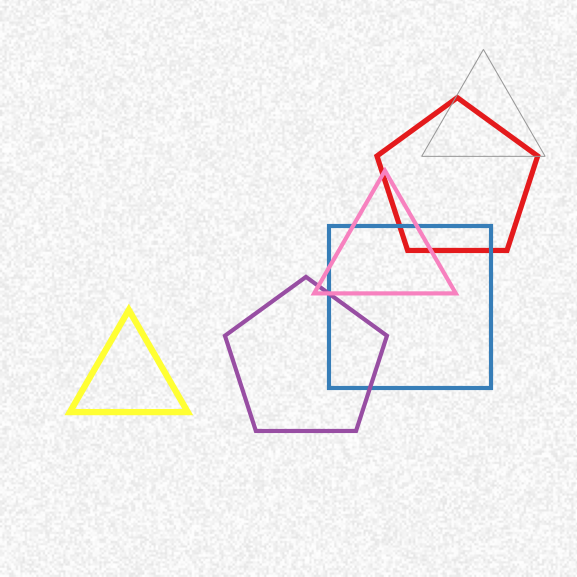[{"shape": "pentagon", "thickness": 2.5, "radius": 0.73, "center": [0.792, 0.684]}, {"shape": "square", "thickness": 2, "radius": 0.7, "center": [0.71, 0.467]}, {"shape": "pentagon", "thickness": 2, "radius": 0.74, "center": [0.53, 0.372]}, {"shape": "triangle", "thickness": 3, "radius": 0.59, "center": [0.223, 0.345]}, {"shape": "triangle", "thickness": 2, "radius": 0.71, "center": [0.667, 0.562]}, {"shape": "triangle", "thickness": 0.5, "radius": 0.62, "center": [0.837, 0.79]}]